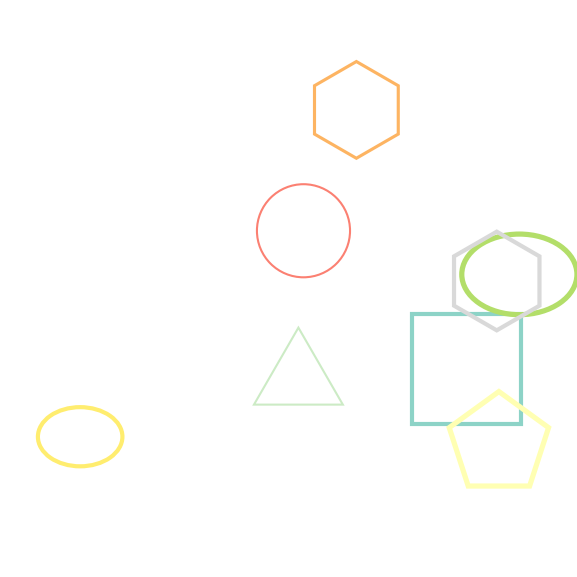[{"shape": "square", "thickness": 2, "radius": 0.47, "center": [0.808, 0.36]}, {"shape": "pentagon", "thickness": 2.5, "radius": 0.45, "center": [0.864, 0.231]}, {"shape": "circle", "thickness": 1, "radius": 0.4, "center": [0.526, 0.6]}, {"shape": "hexagon", "thickness": 1.5, "radius": 0.42, "center": [0.617, 0.809]}, {"shape": "oval", "thickness": 2.5, "radius": 0.5, "center": [0.899, 0.524]}, {"shape": "hexagon", "thickness": 2, "radius": 0.43, "center": [0.86, 0.513]}, {"shape": "triangle", "thickness": 1, "radius": 0.44, "center": [0.517, 0.343]}, {"shape": "oval", "thickness": 2, "radius": 0.37, "center": [0.139, 0.243]}]